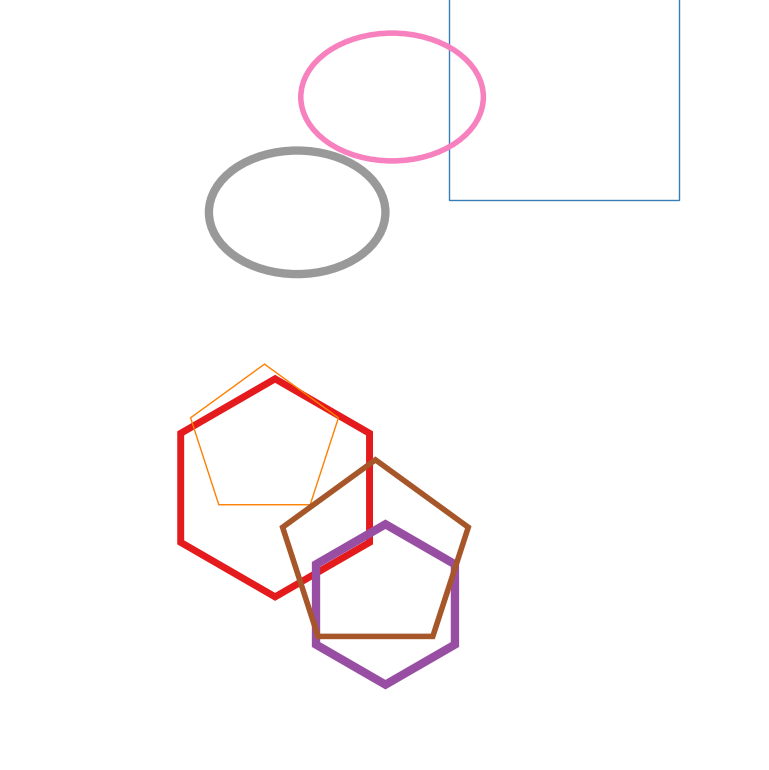[{"shape": "hexagon", "thickness": 2.5, "radius": 0.71, "center": [0.357, 0.366]}, {"shape": "square", "thickness": 0.5, "radius": 0.75, "center": [0.733, 0.89]}, {"shape": "hexagon", "thickness": 3, "radius": 0.52, "center": [0.501, 0.215]}, {"shape": "pentagon", "thickness": 0.5, "radius": 0.5, "center": [0.343, 0.426]}, {"shape": "pentagon", "thickness": 2, "radius": 0.63, "center": [0.488, 0.276]}, {"shape": "oval", "thickness": 2, "radius": 0.59, "center": [0.509, 0.874]}, {"shape": "oval", "thickness": 3, "radius": 0.57, "center": [0.386, 0.724]}]